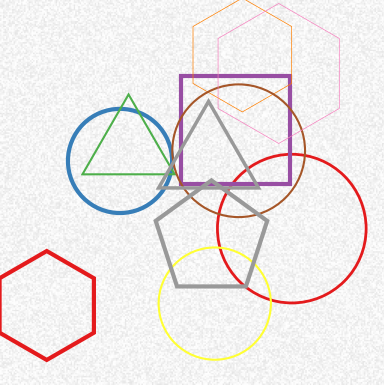[{"shape": "circle", "thickness": 2, "radius": 0.97, "center": [0.758, 0.406]}, {"shape": "hexagon", "thickness": 3, "radius": 0.71, "center": [0.121, 0.207]}, {"shape": "circle", "thickness": 3, "radius": 0.68, "center": [0.312, 0.582]}, {"shape": "triangle", "thickness": 1.5, "radius": 0.69, "center": [0.334, 0.616]}, {"shape": "square", "thickness": 3, "radius": 0.7, "center": [0.611, 0.663]}, {"shape": "hexagon", "thickness": 0.5, "radius": 0.74, "center": [0.629, 0.857]}, {"shape": "circle", "thickness": 1.5, "radius": 0.73, "center": [0.558, 0.211]}, {"shape": "circle", "thickness": 1.5, "radius": 0.86, "center": [0.62, 0.608]}, {"shape": "hexagon", "thickness": 0.5, "radius": 0.91, "center": [0.724, 0.809]}, {"shape": "pentagon", "thickness": 3, "radius": 0.76, "center": [0.549, 0.379]}, {"shape": "triangle", "thickness": 2.5, "radius": 0.75, "center": [0.542, 0.587]}]